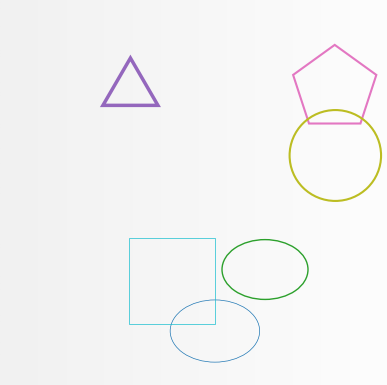[{"shape": "oval", "thickness": 0.5, "radius": 0.58, "center": [0.555, 0.14]}, {"shape": "oval", "thickness": 1, "radius": 0.55, "center": [0.684, 0.3]}, {"shape": "triangle", "thickness": 2.5, "radius": 0.41, "center": [0.337, 0.767]}, {"shape": "pentagon", "thickness": 1.5, "radius": 0.56, "center": [0.864, 0.771]}, {"shape": "circle", "thickness": 1.5, "radius": 0.59, "center": [0.865, 0.596]}, {"shape": "square", "thickness": 0.5, "radius": 0.56, "center": [0.443, 0.271]}]